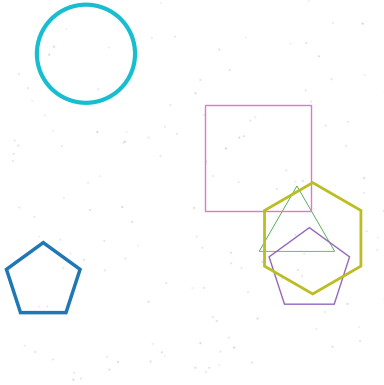[{"shape": "pentagon", "thickness": 2.5, "radius": 0.5, "center": [0.112, 0.269]}, {"shape": "triangle", "thickness": 0.5, "radius": 0.57, "center": [0.771, 0.404]}, {"shape": "pentagon", "thickness": 1, "radius": 0.55, "center": [0.803, 0.299]}, {"shape": "square", "thickness": 1, "radius": 0.69, "center": [0.67, 0.589]}, {"shape": "hexagon", "thickness": 2, "radius": 0.72, "center": [0.812, 0.381]}, {"shape": "circle", "thickness": 3, "radius": 0.64, "center": [0.223, 0.86]}]